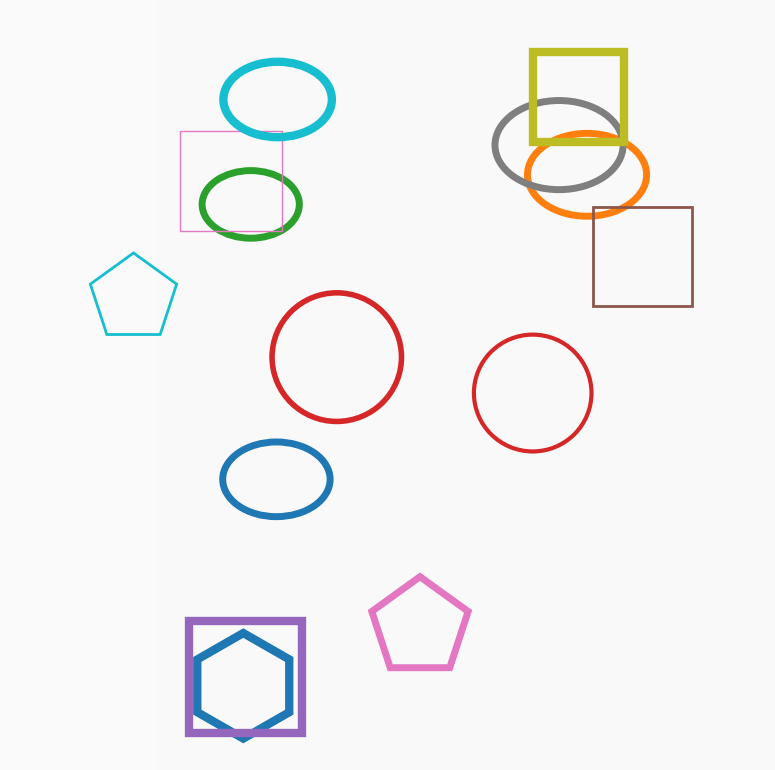[{"shape": "hexagon", "thickness": 3, "radius": 0.34, "center": [0.314, 0.109]}, {"shape": "oval", "thickness": 2.5, "radius": 0.35, "center": [0.357, 0.378]}, {"shape": "oval", "thickness": 2.5, "radius": 0.38, "center": [0.757, 0.773]}, {"shape": "oval", "thickness": 2.5, "radius": 0.31, "center": [0.324, 0.735]}, {"shape": "circle", "thickness": 1.5, "radius": 0.38, "center": [0.687, 0.49]}, {"shape": "circle", "thickness": 2, "radius": 0.42, "center": [0.435, 0.536]}, {"shape": "square", "thickness": 3, "radius": 0.36, "center": [0.316, 0.12]}, {"shape": "square", "thickness": 1, "radius": 0.32, "center": [0.829, 0.667]}, {"shape": "square", "thickness": 0.5, "radius": 0.33, "center": [0.298, 0.765]}, {"shape": "pentagon", "thickness": 2.5, "radius": 0.33, "center": [0.542, 0.186]}, {"shape": "oval", "thickness": 2.5, "radius": 0.41, "center": [0.721, 0.812]}, {"shape": "square", "thickness": 3, "radius": 0.29, "center": [0.747, 0.874]}, {"shape": "oval", "thickness": 3, "radius": 0.35, "center": [0.358, 0.871]}, {"shape": "pentagon", "thickness": 1, "radius": 0.29, "center": [0.172, 0.613]}]